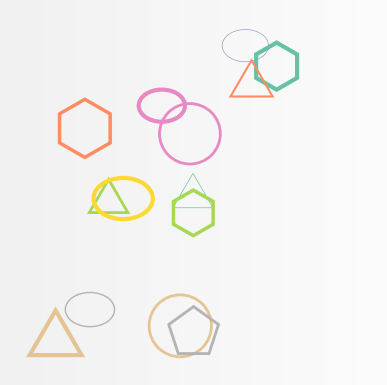[{"shape": "hexagon", "thickness": 3, "radius": 0.31, "center": [0.714, 0.828]}, {"shape": "triangle", "thickness": 0.5, "radius": 0.3, "center": [0.498, 0.49]}, {"shape": "hexagon", "thickness": 2.5, "radius": 0.38, "center": [0.219, 0.667]}, {"shape": "triangle", "thickness": 1.5, "radius": 0.31, "center": [0.649, 0.781]}, {"shape": "oval", "thickness": 0.5, "radius": 0.3, "center": [0.633, 0.882]}, {"shape": "circle", "thickness": 2, "radius": 0.39, "center": [0.49, 0.652]}, {"shape": "oval", "thickness": 3, "radius": 0.3, "center": [0.418, 0.726]}, {"shape": "triangle", "thickness": 2, "radius": 0.29, "center": [0.28, 0.477]}, {"shape": "hexagon", "thickness": 2.5, "radius": 0.3, "center": [0.499, 0.447]}, {"shape": "oval", "thickness": 3, "radius": 0.38, "center": [0.318, 0.484]}, {"shape": "circle", "thickness": 2, "radius": 0.4, "center": [0.465, 0.154]}, {"shape": "triangle", "thickness": 3, "radius": 0.39, "center": [0.143, 0.116]}, {"shape": "oval", "thickness": 1, "radius": 0.32, "center": [0.232, 0.196]}, {"shape": "pentagon", "thickness": 2, "radius": 0.34, "center": [0.5, 0.136]}]